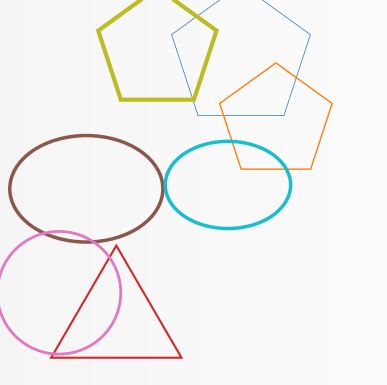[{"shape": "pentagon", "thickness": 0.5, "radius": 0.94, "center": [0.622, 0.852]}, {"shape": "pentagon", "thickness": 1, "radius": 0.76, "center": [0.712, 0.684]}, {"shape": "triangle", "thickness": 1.5, "radius": 0.97, "center": [0.3, 0.168]}, {"shape": "oval", "thickness": 2.5, "radius": 0.99, "center": [0.223, 0.51]}, {"shape": "circle", "thickness": 2, "radius": 0.8, "center": [0.152, 0.24]}, {"shape": "pentagon", "thickness": 3, "radius": 0.8, "center": [0.406, 0.871]}, {"shape": "oval", "thickness": 2.5, "radius": 0.81, "center": [0.588, 0.52]}]